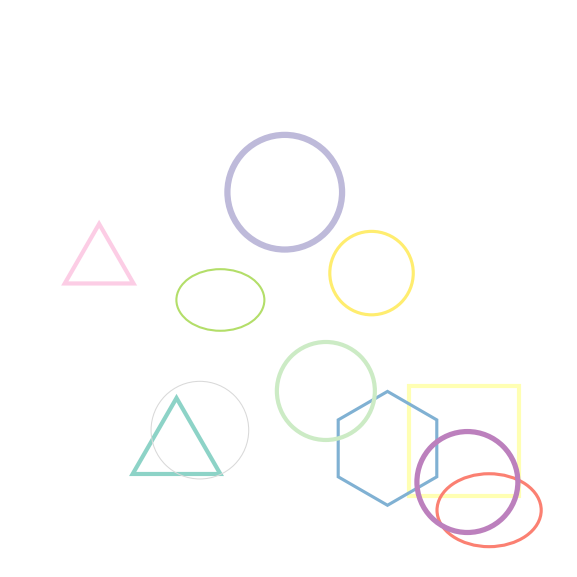[{"shape": "triangle", "thickness": 2, "radius": 0.44, "center": [0.306, 0.222]}, {"shape": "square", "thickness": 2, "radius": 0.48, "center": [0.803, 0.236]}, {"shape": "circle", "thickness": 3, "radius": 0.5, "center": [0.493, 0.666]}, {"shape": "oval", "thickness": 1.5, "radius": 0.45, "center": [0.847, 0.116]}, {"shape": "hexagon", "thickness": 1.5, "radius": 0.49, "center": [0.671, 0.223]}, {"shape": "oval", "thickness": 1, "radius": 0.38, "center": [0.382, 0.48]}, {"shape": "triangle", "thickness": 2, "radius": 0.34, "center": [0.172, 0.543]}, {"shape": "circle", "thickness": 0.5, "radius": 0.42, "center": [0.346, 0.254]}, {"shape": "circle", "thickness": 2.5, "radius": 0.44, "center": [0.809, 0.164]}, {"shape": "circle", "thickness": 2, "radius": 0.42, "center": [0.564, 0.322]}, {"shape": "circle", "thickness": 1.5, "radius": 0.36, "center": [0.643, 0.526]}]